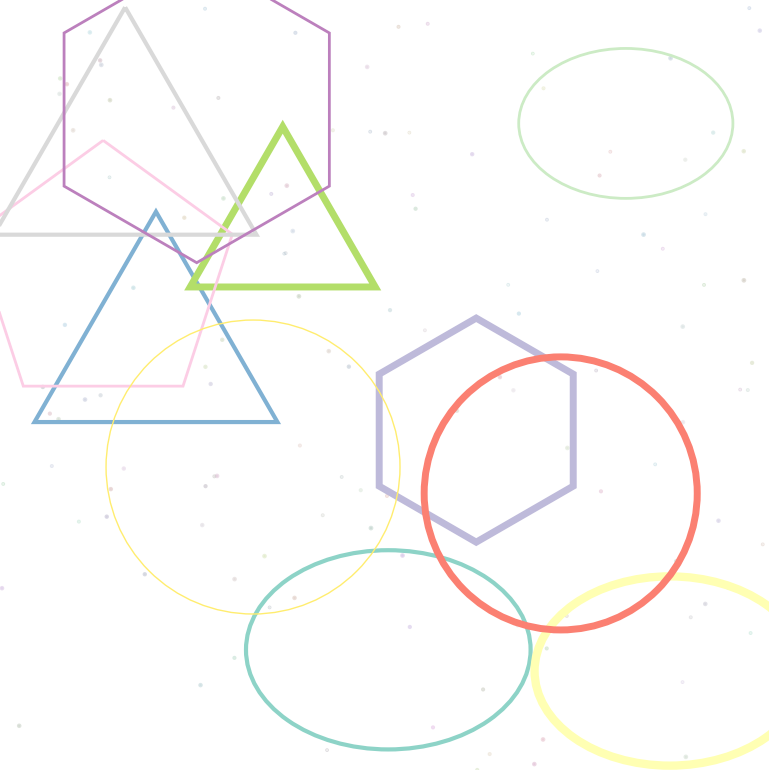[{"shape": "oval", "thickness": 1.5, "radius": 0.92, "center": [0.504, 0.156]}, {"shape": "oval", "thickness": 3, "radius": 0.88, "center": [0.87, 0.129]}, {"shape": "hexagon", "thickness": 2.5, "radius": 0.73, "center": [0.618, 0.441]}, {"shape": "circle", "thickness": 2.5, "radius": 0.89, "center": [0.728, 0.359]}, {"shape": "triangle", "thickness": 1.5, "radius": 0.91, "center": [0.203, 0.543]}, {"shape": "triangle", "thickness": 2.5, "radius": 0.69, "center": [0.367, 0.697]}, {"shape": "pentagon", "thickness": 1, "radius": 0.88, "center": [0.134, 0.641]}, {"shape": "triangle", "thickness": 1.5, "radius": 0.98, "center": [0.163, 0.794]}, {"shape": "hexagon", "thickness": 1, "radius": 0.99, "center": [0.255, 0.858]}, {"shape": "oval", "thickness": 1, "radius": 0.7, "center": [0.813, 0.84]}, {"shape": "circle", "thickness": 0.5, "radius": 0.95, "center": [0.329, 0.393]}]